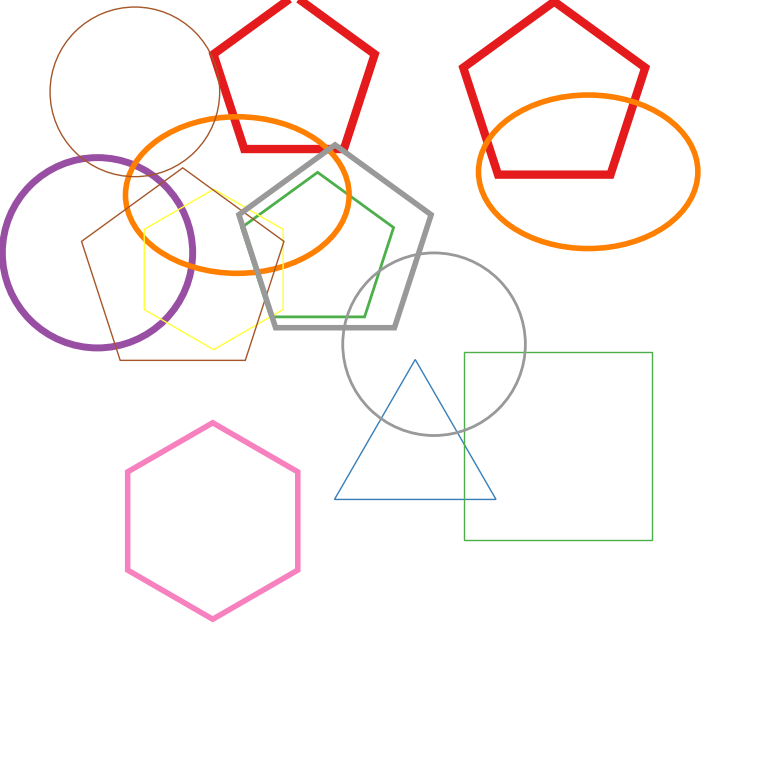[{"shape": "pentagon", "thickness": 3, "radius": 0.62, "center": [0.72, 0.874]}, {"shape": "pentagon", "thickness": 3, "radius": 0.55, "center": [0.382, 0.896]}, {"shape": "triangle", "thickness": 0.5, "radius": 0.61, "center": [0.539, 0.412]}, {"shape": "square", "thickness": 0.5, "radius": 0.61, "center": [0.725, 0.421]}, {"shape": "pentagon", "thickness": 1, "radius": 0.52, "center": [0.412, 0.672]}, {"shape": "circle", "thickness": 2.5, "radius": 0.62, "center": [0.127, 0.672]}, {"shape": "oval", "thickness": 2, "radius": 0.73, "center": [0.308, 0.747]}, {"shape": "oval", "thickness": 2, "radius": 0.71, "center": [0.764, 0.777]}, {"shape": "hexagon", "thickness": 0.5, "radius": 0.52, "center": [0.278, 0.65]}, {"shape": "pentagon", "thickness": 0.5, "radius": 0.69, "center": [0.237, 0.644]}, {"shape": "circle", "thickness": 0.5, "radius": 0.55, "center": [0.175, 0.881]}, {"shape": "hexagon", "thickness": 2, "radius": 0.64, "center": [0.276, 0.323]}, {"shape": "circle", "thickness": 1, "radius": 0.59, "center": [0.564, 0.553]}, {"shape": "pentagon", "thickness": 2, "radius": 0.66, "center": [0.435, 0.681]}]